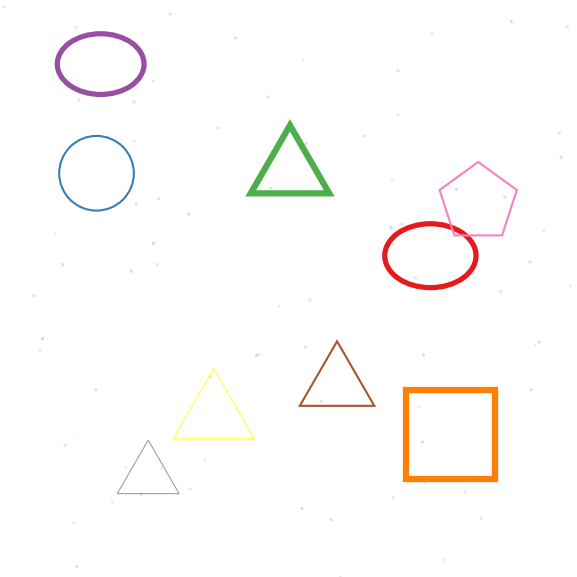[{"shape": "oval", "thickness": 2.5, "radius": 0.4, "center": [0.745, 0.556]}, {"shape": "circle", "thickness": 1, "radius": 0.32, "center": [0.167, 0.699]}, {"shape": "triangle", "thickness": 3, "radius": 0.39, "center": [0.502, 0.704]}, {"shape": "oval", "thickness": 2.5, "radius": 0.38, "center": [0.174, 0.888]}, {"shape": "square", "thickness": 3, "radius": 0.39, "center": [0.78, 0.247]}, {"shape": "triangle", "thickness": 0.5, "radius": 0.41, "center": [0.37, 0.28]}, {"shape": "triangle", "thickness": 1, "radius": 0.37, "center": [0.584, 0.334]}, {"shape": "pentagon", "thickness": 1, "radius": 0.35, "center": [0.828, 0.648]}, {"shape": "triangle", "thickness": 0.5, "radius": 0.31, "center": [0.257, 0.175]}]